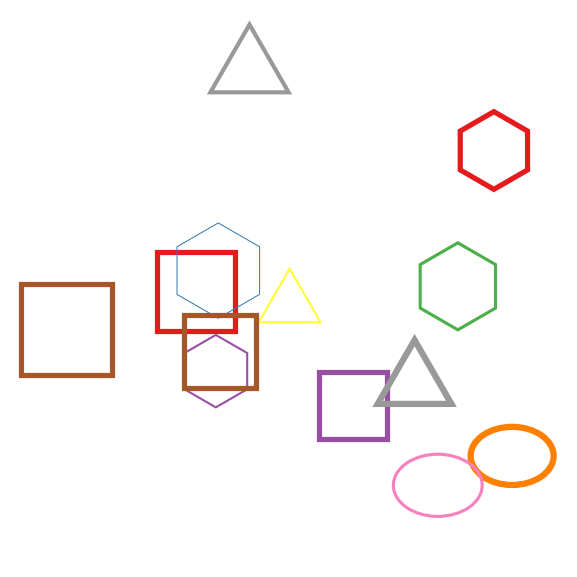[{"shape": "hexagon", "thickness": 2.5, "radius": 0.34, "center": [0.855, 0.739]}, {"shape": "square", "thickness": 2.5, "radius": 0.34, "center": [0.34, 0.494]}, {"shape": "hexagon", "thickness": 0.5, "radius": 0.41, "center": [0.378, 0.531]}, {"shape": "hexagon", "thickness": 1.5, "radius": 0.38, "center": [0.793, 0.503]}, {"shape": "hexagon", "thickness": 1, "radius": 0.31, "center": [0.374, 0.356]}, {"shape": "square", "thickness": 2.5, "radius": 0.29, "center": [0.611, 0.297]}, {"shape": "oval", "thickness": 3, "radius": 0.36, "center": [0.887, 0.21]}, {"shape": "triangle", "thickness": 1, "radius": 0.31, "center": [0.502, 0.472]}, {"shape": "square", "thickness": 2.5, "radius": 0.31, "center": [0.381, 0.39]}, {"shape": "square", "thickness": 2.5, "radius": 0.39, "center": [0.115, 0.429]}, {"shape": "oval", "thickness": 1.5, "radius": 0.38, "center": [0.758, 0.159]}, {"shape": "triangle", "thickness": 3, "radius": 0.37, "center": [0.718, 0.337]}, {"shape": "triangle", "thickness": 2, "radius": 0.39, "center": [0.432, 0.878]}]